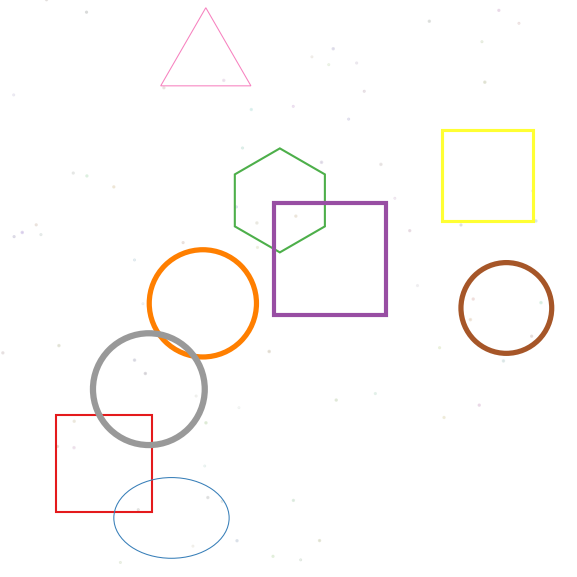[{"shape": "square", "thickness": 1, "radius": 0.42, "center": [0.18, 0.196]}, {"shape": "oval", "thickness": 0.5, "radius": 0.5, "center": [0.297, 0.102]}, {"shape": "hexagon", "thickness": 1, "radius": 0.45, "center": [0.485, 0.652]}, {"shape": "square", "thickness": 2, "radius": 0.48, "center": [0.571, 0.551]}, {"shape": "circle", "thickness": 2.5, "radius": 0.46, "center": [0.351, 0.474]}, {"shape": "square", "thickness": 1.5, "radius": 0.4, "center": [0.845, 0.695]}, {"shape": "circle", "thickness": 2.5, "radius": 0.39, "center": [0.877, 0.466]}, {"shape": "triangle", "thickness": 0.5, "radius": 0.45, "center": [0.356, 0.896]}, {"shape": "circle", "thickness": 3, "radius": 0.48, "center": [0.258, 0.325]}]